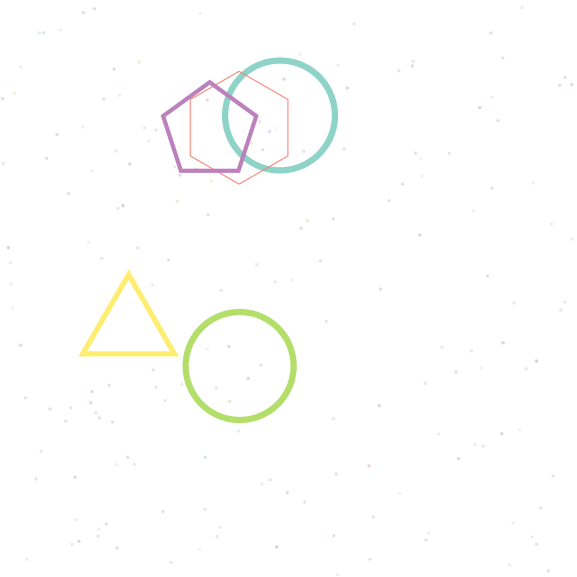[{"shape": "circle", "thickness": 3, "radius": 0.48, "center": [0.485, 0.799]}, {"shape": "hexagon", "thickness": 0.5, "radius": 0.49, "center": [0.414, 0.778]}, {"shape": "circle", "thickness": 3, "radius": 0.47, "center": [0.415, 0.365]}, {"shape": "pentagon", "thickness": 2, "radius": 0.42, "center": [0.363, 0.772]}, {"shape": "triangle", "thickness": 2.5, "radius": 0.46, "center": [0.223, 0.432]}]